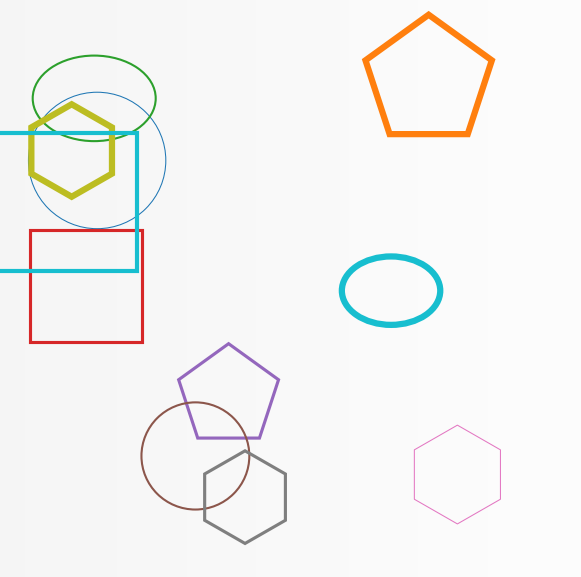[{"shape": "circle", "thickness": 0.5, "radius": 0.59, "center": [0.167, 0.721]}, {"shape": "pentagon", "thickness": 3, "radius": 0.57, "center": [0.737, 0.859]}, {"shape": "oval", "thickness": 1, "radius": 0.53, "center": [0.162, 0.829]}, {"shape": "square", "thickness": 1.5, "radius": 0.48, "center": [0.148, 0.504]}, {"shape": "pentagon", "thickness": 1.5, "radius": 0.45, "center": [0.393, 0.314]}, {"shape": "circle", "thickness": 1, "radius": 0.46, "center": [0.336, 0.21]}, {"shape": "hexagon", "thickness": 0.5, "radius": 0.43, "center": [0.787, 0.177]}, {"shape": "hexagon", "thickness": 1.5, "radius": 0.4, "center": [0.422, 0.138]}, {"shape": "hexagon", "thickness": 3, "radius": 0.4, "center": [0.123, 0.739]}, {"shape": "square", "thickness": 2, "radius": 0.6, "center": [0.116, 0.65]}, {"shape": "oval", "thickness": 3, "radius": 0.42, "center": [0.673, 0.496]}]